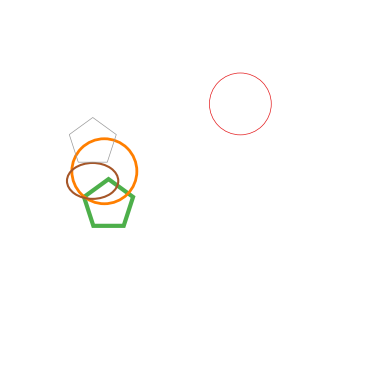[{"shape": "circle", "thickness": 0.5, "radius": 0.4, "center": [0.624, 0.73]}, {"shape": "pentagon", "thickness": 3, "radius": 0.34, "center": [0.282, 0.468]}, {"shape": "circle", "thickness": 2, "radius": 0.42, "center": [0.271, 0.555]}, {"shape": "oval", "thickness": 1.5, "radius": 0.33, "center": [0.241, 0.53]}, {"shape": "pentagon", "thickness": 0.5, "radius": 0.32, "center": [0.241, 0.631]}]